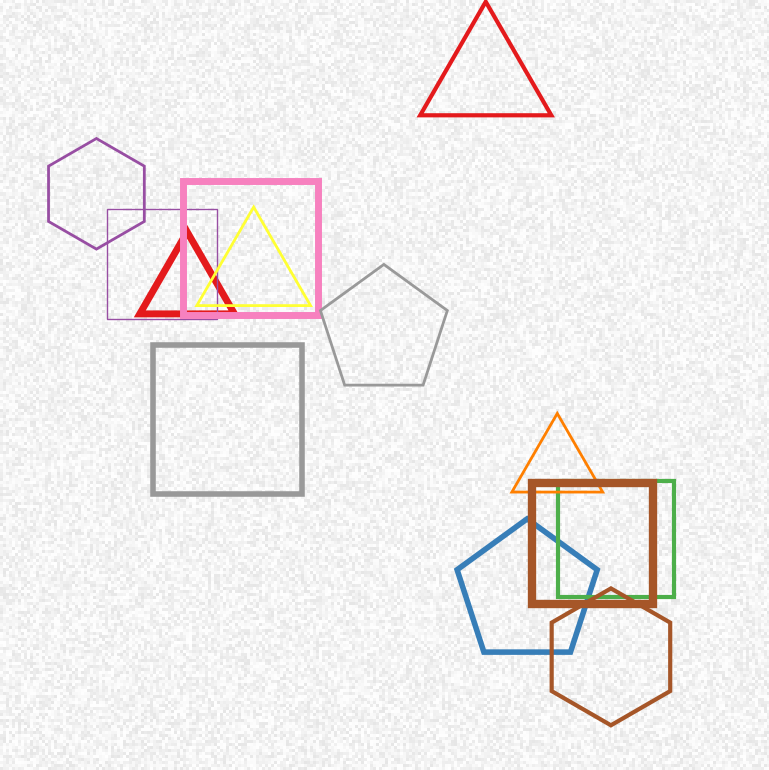[{"shape": "triangle", "thickness": 2.5, "radius": 0.36, "center": [0.243, 0.628]}, {"shape": "triangle", "thickness": 1.5, "radius": 0.49, "center": [0.631, 0.899]}, {"shape": "pentagon", "thickness": 2, "radius": 0.48, "center": [0.685, 0.231]}, {"shape": "square", "thickness": 1.5, "radius": 0.38, "center": [0.8, 0.3]}, {"shape": "square", "thickness": 0.5, "radius": 0.36, "center": [0.211, 0.657]}, {"shape": "hexagon", "thickness": 1, "radius": 0.36, "center": [0.125, 0.748]}, {"shape": "triangle", "thickness": 1, "radius": 0.34, "center": [0.724, 0.395]}, {"shape": "triangle", "thickness": 1, "radius": 0.43, "center": [0.329, 0.646]}, {"shape": "hexagon", "thickness": 1.5, "radius": 0.44, "center": [0.793, 0.147]}, {"shape": "square", "thickness": 3, "radius": 0.39, "center": [0.77, 0.294]}, {"shape": "square", "thickness": 2.5, "radius": 0.44, "center": [0.325, 0.678]}, {"shape": "pentagon", "thickness": 1, "radius": 0.43, "center": [0.499, 0.57]}, {"shape": "square", "thickness": 2, "radius": 0.48, "center": [0.295, 0.455]}]